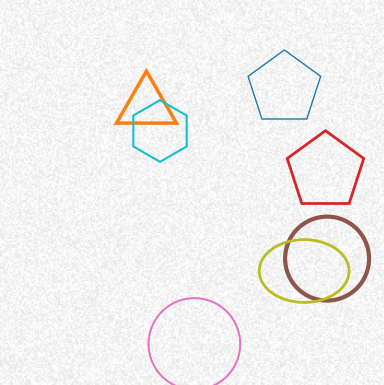[{"shape": "pentagon", "thickness": 1, "radius": 0.5, "center": [0.739, 0.771]}, {"shape": "triangle", "thickness": 2.5, "radius": 0.45, "center": [0.38, 0.725]}, {"shape": "pentagon", "thickness": 2, "radius": 0.52, "center": [0.845, 0.556]}, {"shape": "circle", "thickness": 3, "radius": 0.55, "center": [0.85, 0.328]}, {"shape": "circle", "thickness": 1.5, "radius": 0.6, "center": [0.505, 0.107]}, {"shape": "oval", "thickness": 2, "radius": 0.58, "center": [0.79, 0.296]}, {"shape": "hexagon", "thickness": 1.5, "radius": 0.4, "center": [0.416, 0.66]}]